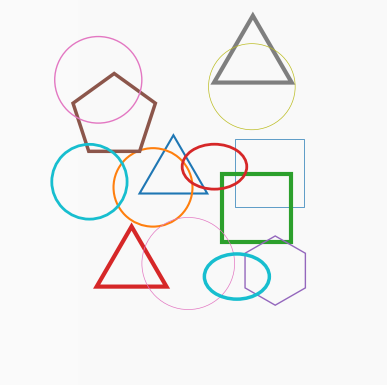[{"shape": "triangle", "thickness": 1.5, "radius": 0.5, "center": [0.447, 0.548]}, {"shape": "square", "thickness": 0.5, "radius": 0.44, "center": [0.695, 0.55]}, {"shape": "circle", "thickness": 1.5, "radius": 0.51, "center": [0.395, 0.513]}, {"shape": "square", "thickness": 3, "radius": 0.44, "center": [0.661, 0.46]}, {"shape": "oval", "thickness": 2, "radius": 0.42, "center": [0.553, 0.567]}, {"shape": "triangle", "thickness": 3, "radius": 0.52, "center": [0.34, 0.308]}, {"shape": "hexagon", "thickness": 1, "radius": 0.45, "center": [0.71, 0.297]}, {"shape": "pentagon", "thickness": 2.5, "radius": 0.56, "center": [0.295, 0.697]}, {"shape": "circle", "thickness": 1, "radius": 0.56, "center": [0.254, 0.793]}, {"shape": "circle", "thickness": 0.5, "radius": 0.6, "center": [0.486, 0.316]}, {"shape": "triangle", "thickness": 3, "radius": 0.58, "center": [0.653, 0.843]}, {"shape": "circle", "thickness": 0.5, "radius": 0.56, "center": [0.65, 0.775]}, {"shape": "circle", "thickness": 2, "radius": 0.49, "center": [0.231, 0.528]}, {"shape": "oval", "thickness": 2.5, "radius": 0.42, "center": [0.611, 0.282]}]